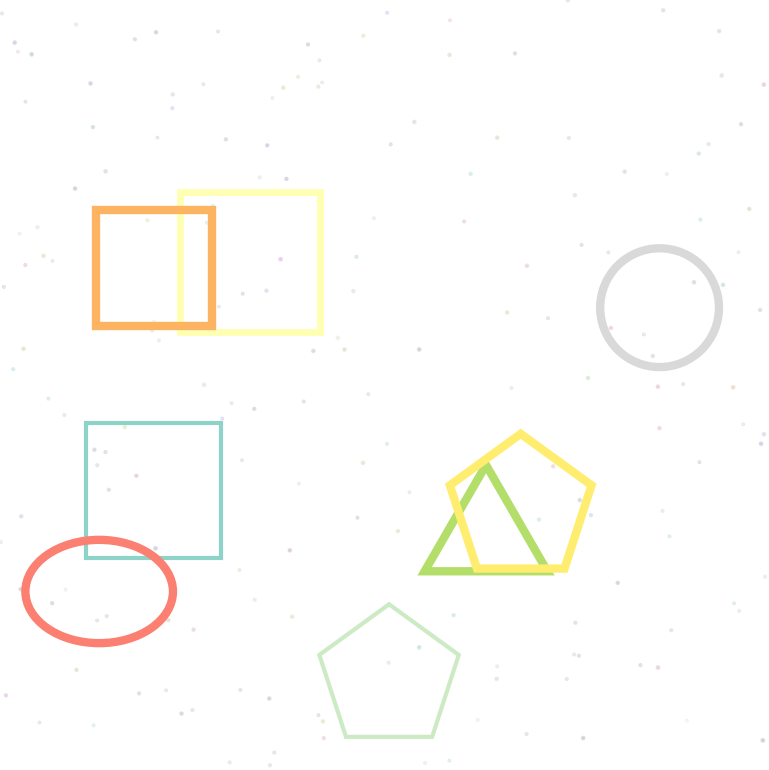[{"shape": "square", "thickness": 1.5, "radius": 0.44, "center": [0.199, 0.363]}, {"shape": "square", "thickness": 2.5, "radius": 0.45, "center": [0.324, 0.66]}, {"shape": "oval", "thickness": 3, "radius": 0.48, "center": [0.129, 0.232]}, {"shape": "square", "thickness": 3, "radius": 0.38, "center": [0.2, 0.652]}, {"shape": "triangle", "thickness": 3, "radius": 0.46, "center": [0.631, 0.304]}, {"shape": "circle", "thickness": 3, "radius": 0.39, "center": [0.857, 0.6]}, {"shape": "pentagon", "thickness": 1.5, "radius": 0.48, "center": [0.505, 0.12]}, {"shape": "pentagon", "thickness": 3, "radius": 0.48, "center": [0.676, 0.34]}]